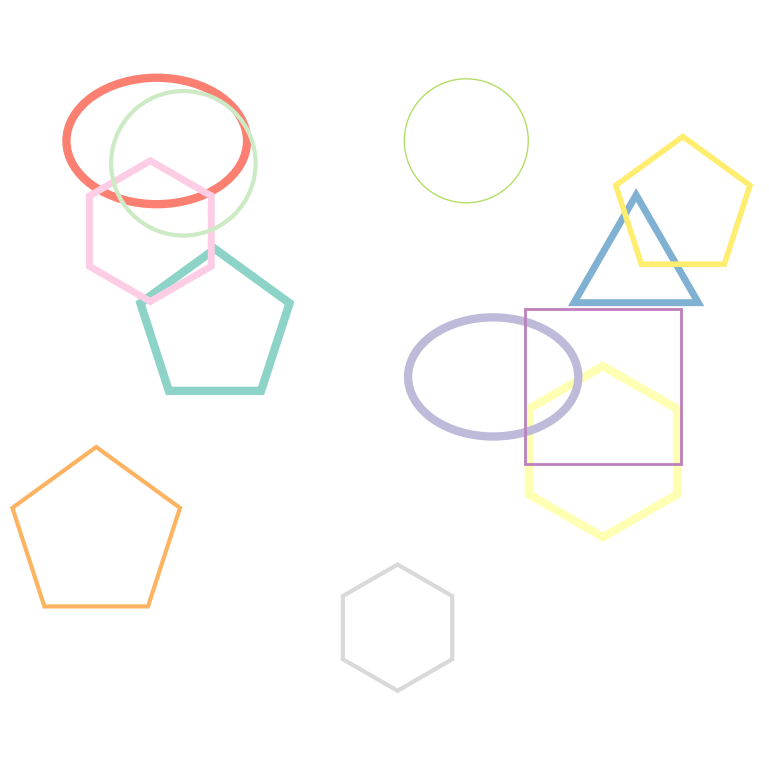[{"shape": "pentagon", "thickness": 3, "radius": 0.51, "center": [0.279, 0.575]}, {"shape": "hexagon", "thickness": 3, "radius": 0.56, "center": [0.783, 0.413]}, {"shape": "oval", "thickness": 3, "radius": 0.55, "center": [0.64, 0.51]}, {"shape": "oval", "thickness": 3, "radius": 0.59, "center": [0.204, 0.817]}, {"shape": "triangle", "thickness": 2.5, "radius": 0.47, "center": [0.826, 0.654]}, {"shape": "pentagon", "thickness": 1.5, "radius": 0.57, "center": [0.125, 0.305]}, {"shape": "circle", "thickness": 0.5, "radius": 0.4, "center": [0.606, 0.817]}, {"shape": "hexagon", "thickness": 2.5, "radius": 0.46, "center": [0.195, 0.7]}, {"shape": "hexagon", "thickness": 1.5, "radius": 0.41, "center": [0.516, 0.185]}, {"shape": "square", "thickness": 1, "radius": 0.51, "center": [0.783, 0.498]}, {"shape": "circle", "thickness": 1.5, "radius": 0.47, "center": [0.238, 0.788]}, {"shape": "pentagon", "thickness": 2, "radius": 0.46, "center": [0.887, 0.731]}]